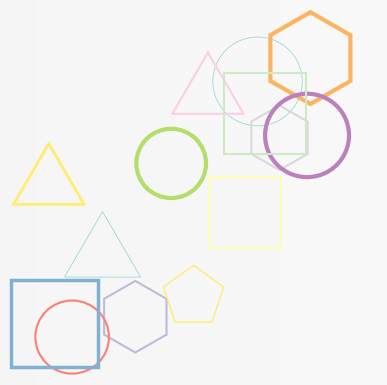[{"shape": "triangle", "thickness": 0.5, "radius": 0.57, "center": [0.265, 0.337]}, {"shape": "circle", "thickness": 0.5, "radius": 0.58, "center": [0.665, 0.788]}, {"shape": "square", "thickness": 1.5, "radius": 0.46, "center": [0.632, 0.448]}, {"shape": "hexagon", "thickness": 1.5, "radius": 0.46, "center": [0.349, 0.177]}, {"shape": "circle", "thickness": 1.5, "radius": 0.47, "center": [0.186, 0.125]}, {"shape": "square", "thickness": 2.5, "radius": 0.56, "center": [0.141, 0.16]}, {"shape": "hexagon", "thickness": 3, "radius": 0.6, "center": [0.801, 0.849]}, {"shape": "circle", "thickness": 3, "radius": 0.45, "center": [0.442, 0.576]}, {"shape": "triangle", "thickness": 1.5, "radius": 0.53, "center": [0.537, 0.757]}, {"shape": "hexagon", "thickness": 1.5, "radius": 0.42, "center": [0.721, 0.642]}, {"shape": "circle", "thickness": 3, "radius": 0.54, "center": [0.792, 0.648]}, {"shape": "square", "thickness": 1.5, "radius": 0.53, "center": [0.684, 0.705]}, {"shape": "triangle", "thickness": 2, "radius": 0.53, "center": [0.126, 0.522]}, {"shape": "pentagon", "thickness": 1, "radius": 0.41, "center": [0.5, 0.229]}]